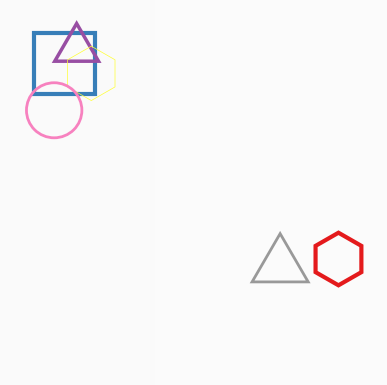[{"shape": "hexagon", "thickness": 3, "radius": 0.34, "center": [0.873, 0.327]}, {"shape": "square", "thickness": 3, "radius": 0.39, "center": [0.166, 0.835]}, {"shape": "triangle", "thickness": 2.5, "radius": 0.33, "center": [0.198, 0.874]}, {"shape": "hexagon", "thickness": 0.5, "radius": 0.35, "center": [0.236, 0.809]}, {"shape": "circle", "thickness": 2, "radius": 0.36, "center": [0.14, 0.714]}, {"shape": "triangle", "thickness": 2, "radius": 0.42, "center": [0.723, 0.31]}]